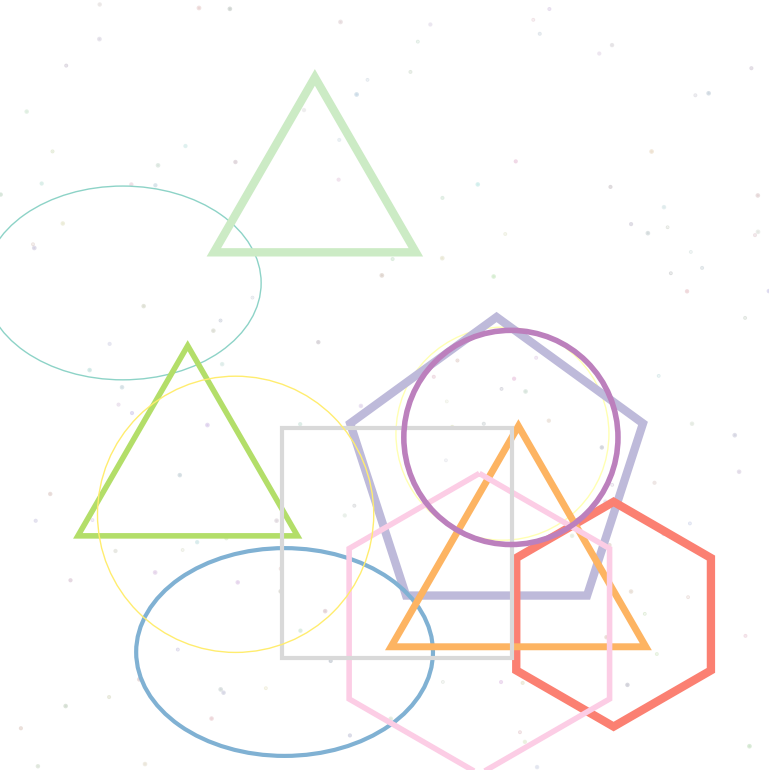[{"shape": "oval", "thickness": 0.5, "radius": 0.9, "center": [0.159, 0.633]}, {"shape": "circle", "thickness": 0.5, "radius": 0.69, "center": [0.653, 0.437]}, {"shape": "pentagon", "thickness": 3, "radius": 1.0, "center": [0.645, 0.388]}, {"shape": "hexagon", "thickness": 3, "radius": 0.73, "center": [0.797, 0.202]}, {"shape": "oval", "thickness": 1.5, "radius": 0.96, "center": [0.37, 0.153]}, {"shape": "triangle", "thickness": 2.5, "radius": 0.96, "center": [0.673, 0.256]}, {"shape": "triangle", "thickness": 2, "radius": 0.82, "center": [0.244, 0.386]}, {"shape": "hexagon", "thickness": 2, "radius": 0.98, "center": [0.623, 0.19]}, {"shape": "square", "thickness": 1.5, "radius": 0.75, "center": [0.516, 0.295]}, {"shape": "circle", "thickness": 2, "radius": 0.7, "center": [0.664, 0.432]}, {"shape": "triangle", "thickness": 3, "radius": 0.76, "center": [0.409, 0.748]}, {"shape": "circle", "thickness": 0.5, "radius": 0.9, "center": [0.306, 0.332]}]